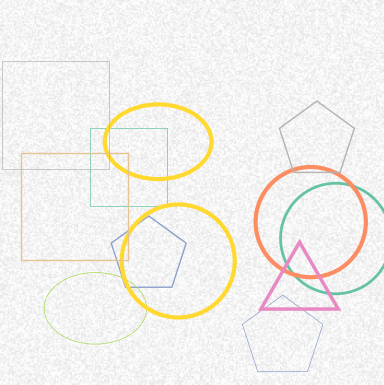[{"shape": "circle", "thickness": 2, "radius": 0.72, "center": [0.872, 0.38]}, {"shape": "square", "thickness": 0.5, "radius": 0.5, "center": [0.335, 0.566]}, {"shape": "circle", "thickness": 3, "radius": 0.72, "center": [0.807, 0.423]}, {"shape": "pentagon", "thickness": 0.5, "radius": 0.55, "center": [0.734, 0.124]}, {"shape": "pentagon", "thickness": 1, "radius": 0.51, "center": [0.386, 0.337]}, {"shape": "triangle", "thickness": 2.5, "radius": 0.58, "center": [0.778, 0.255]}, {"shape": "oval", "thickness": 0.5, "radius": 0.66, "center": [0.248, 0.199]}, {"shape": "circle", "thickness": 3, "radius": 0.73, "center": [0.463, 0.322]}, {"shape": "oval", "thickness": 3, "radius": 0.69, "center": [0.411, 0.632]}, {"shape": "square", "thickness": 1, "radius": 0.69, "center": [0.194, 0.464]}, {"shape": "pentagon", "thickness": 1, "radius": 0.51, "center": [0.823, 0.635]}, {"shape": "square", "thickness": 0.5, "radius": 0.7, "center": [0.145, 0.702]}]